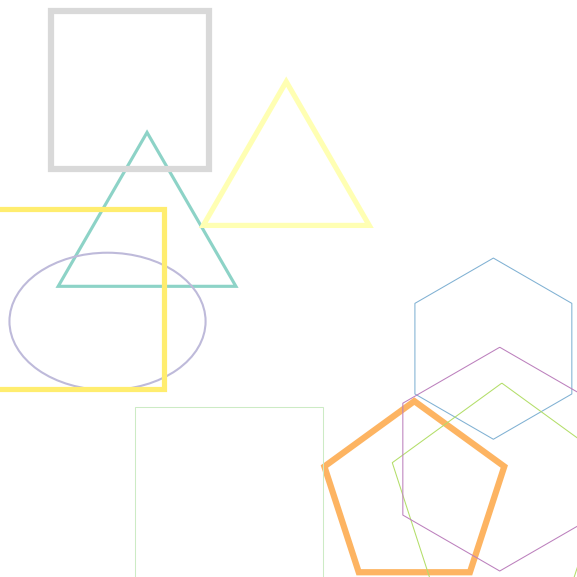[{"shape": "triangle", "thickness": 1.5, "radius": 0.89, "center": [0.255, 0.592]}, {"shape": "triangle", "thickness": 2.5, "radius": 0.83, "center": [0.496, 0.692]}, {"shape": "oval", "thickness": 1, "radius": 0.85, "center": [0.186, 0.443]}, {"shape": "hexagon", "thickness": 0.5, "radius": 0.78, "center": [0.854, 0.395]}, {"shape": "pentagon", "thickness": 3, "radius": 0.82, "center": [0.717, 0.141]}, {"shape": "pentagon", "thickness": 0.5, "radius": 1.0, "center": [0.869, 0.136]}, {"shape": "square", "thickness": 3, "radius": 0.68, "center": [0.226, 0.843]}, {"shape": "hexagon", "thickness": 0.5, "radius": 0.97, "center": [0.865, 0.204]}, {"shape": "square", "thickness": 0.5, "radius": 0.81, "center": [0.397, 0.131]}, {"shape": "square", "thickness": 2.5, "radius": 0.78, "center": [0.128, 0.482]}]